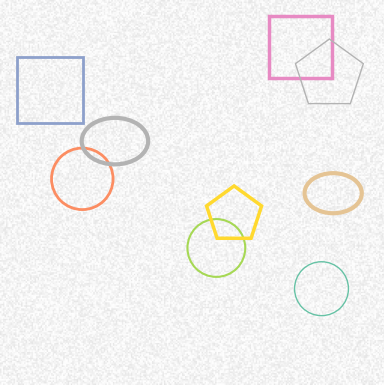[{"shape": "circle", "thickness": 1, "radius": 0.35, "center": [0.835, 0.25]}, {"shape": "circle", "thickness": 2, "radius": 0.4, "center": [0.214, 0.536]}, {"shape": "square", "thickness": 2, "radius": 0.43, "center": [0.131, 0.765]}, {"shape": "square", "thickness": 2.5, "radius": 0.41, "center": [0.781, 0.878]}, {"shape": "circle", "thickness": 1.5, "radius": 0.38, "center": [0.562, 0.356]}, {"shape": "pentagon", "thickness": 2.5, "radius": 0.38, "center": [0.608, 0.442]}, {"shape": "oval", "thickness": 3, "radius": 0.37, "center": [0.865, 0.498]}, {"shape": "oval", "thickness": 3, "radius": 0.43, "center": [0.299, 0.633]}, {"shape": "pentagon", "thickness": 1, "radius": 0.46, "center": [0.856, 0.806]}]